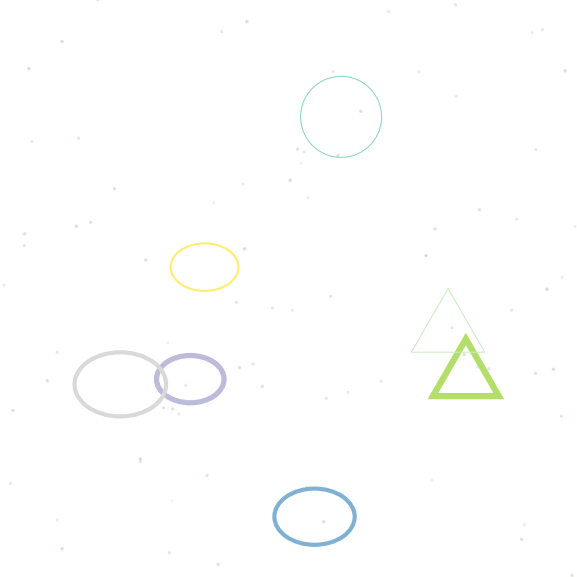[{"shape": "circle", "thickness": 0.5, "radius": 0.35, "center": [0.591, 0.797]}, {"shape": "oval", "thickness": 2.5, "radius": 0.29, "center": [0.329, 0.343]}, {"shape": "oval", "thickness": 2, "radius": 0.35, "center": [0.545, 0.104]}, {"shape": "triangle", "thickness": 3, "radius": 0.33, "center": [0.807, 0.346]}, {"shape": "oval", "thickness": 2, "radius": 0.4, "center": [0.208, 0.334]}, {"shape": "triangle", "thickness": 0.5, "radius": 0.37, "center": [0.776, 0.426]}, {"shape": "oval", "thickness": 1, "radius": 0.29, "center": [0.354, 0.537]}]